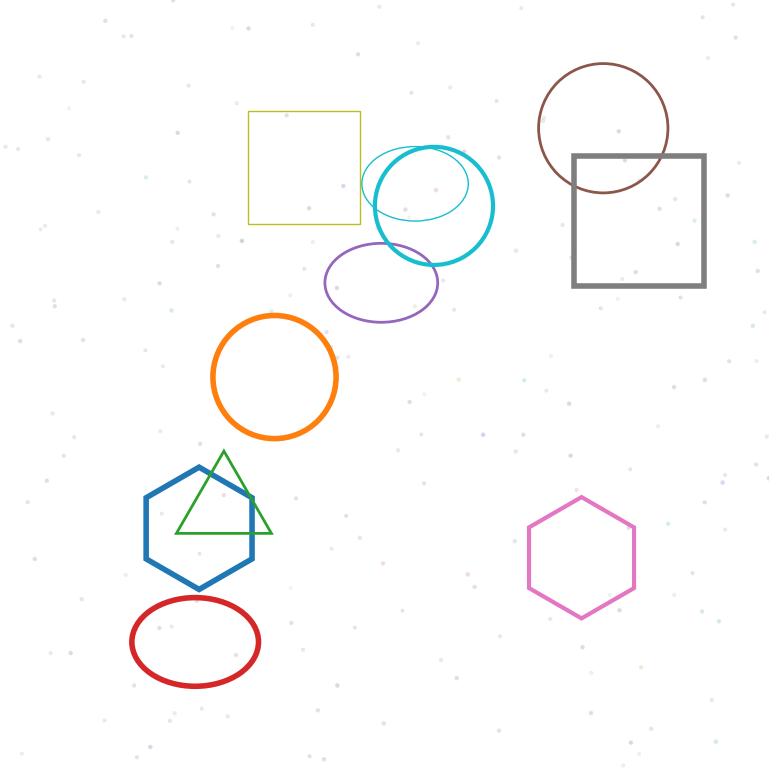[{"shape": "hexagon", "thickness": 2, "radius": 0.4, "center": [0.259, 0.314]}, {"shape": "circle", "thickness": 2, "radius": 0.4, "center": [0.356, 0.51]}, {"shape": "triangle", "thickness": 1, "radius": 0.36, "center": [0.291, 0.343]}, {"shape": "oval", "thickness": 2, "radius": 0.41, "center": [0.253, 0.166]}, {"shape": "oval", "thickness": 1, "radius": 0.37, "center": [0.495, 0.633]}, {"shape": "circle", "thickness": 1, "radius": 0.42, "center": [0.783, 0.833]}, {"shape": "hexagon", "thickness": 1.5, "radius": 0.39, "center": [0.755, 0.276]}, {"shape": "square", "thickness": 2, "radius": 0.42, "center": [0.83, 0.713]}, {"shape": "square", "thickness": 0.5, "radius": 0.37, "center": [0.395, 0.782]}, {"shape": "oval", "thickness": 0.5, "radius": 0.35, "center": [0.539, 0.761]}, {"shape": "circle", "thickness": 1.5, "radius": 0.38, "center": [0.564, 0.733]}]